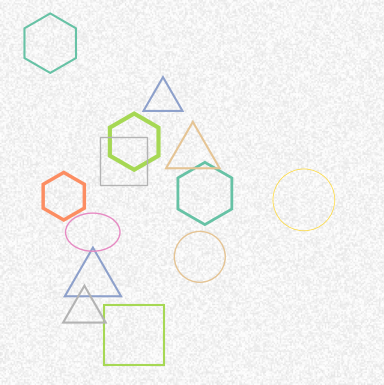[{"shape": "hexagon", "thickness": 1.5, "radius": 0.39, "center": [0.13, 0.888]}, {"shape": "hexagon", "thickness": 2, "radius": 0.4, "center": [0.532, 0.497]}, {"shape": "hexagon", "thickness": 2.5, "radius": 0.31, "center": [0.166, 0.49]}, {"shape": "triangle", "thickness": 1.5, "radius": 0.42, "center": [0.241, 0.273]}, {"shape": "triangle", "thickness": 1.5, "radius": 0.29, "center": [0.423, 0.741]}, {"shape": "oval", "thickness": 1, "radius": 0.35, "center": [0.241, 0.397]}, {"shape": "square", "thickness": 1.5, "radius": 0.39, "center": [0.347, 0.131]}, {"shape": "hexagon", "thickness": 3, "radius": 0.36, "center": [0.349, 0.632]}, {"shape": "circle", "thickness": 0.5, "radius": 0.4, "center": [0.789, 0.481]}, {"shape": "circle", "thickness": 1, "radius": 0.33, "center": [0.519, 0.333]}, {"shape": "triangle", "thickness": 1.5, "radius": 0.4, "center": [0.501, 0.603]}, {"shape": "triangle", "thickness": 1.5, "radius": 0.32, "center": [0.219, 0.194]}, {"shape": "square", "thickness": 1, "radius": 0.31, "center": [0.321, 0.582]}]